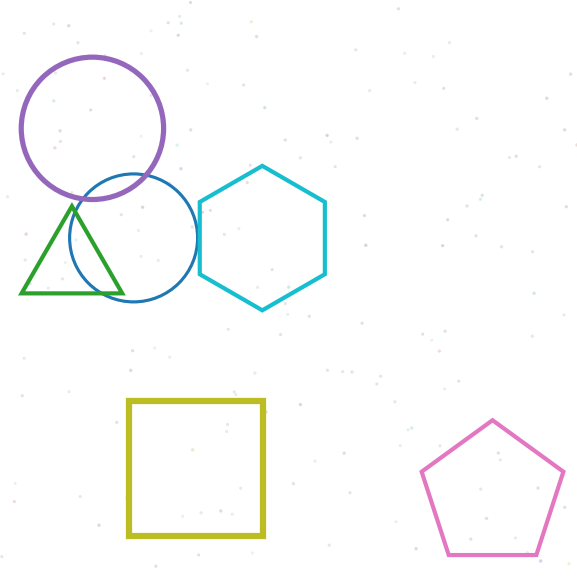[{"shape": "circle", "thickness": 1.5, "radius": 0.55, "center": [0.231, 0.587]}, {"shape": "triangle", "thickness": 2, "radius": 0.5, "center": [0.125, 0.541]}, {"shape": "circle", "thickness": 2.5, "radius": 0.62, "center": [0.16, 0.777]}, {"shape": "pentagon", "thickness": 2, "radius": 0.65, "center": [0.853, 0.142]}, {"shape": "square", "thickness": 3, "radius": 0.58, "center": [0.34, 0.188]}, {"shape": "hexagon", "thickness": 2, "radius": 0.63, "center": [0.454, 0.587]}]